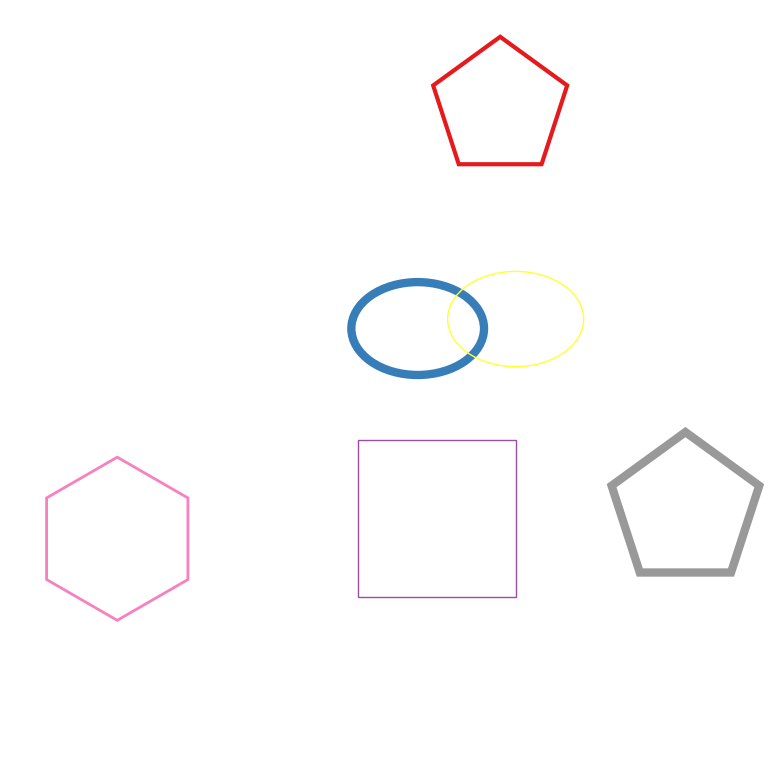[{"shape": "pentagon", "thickness": 1.5, "radius": 0.46, "center": [0.65, 0.861]}, {"shape": "oval", "thickness": 3, "radius": 0.43, "center": [0.542, 0.573]}, {"shape": "square", "thickness": 0.5, "radius": 0.51, "center": [0.568, 0.327]}, {"shape": "oval", "thickness": 0.5, "radius": 0.44, "center": [0.67, 0.586]}, {"shape": "hexagon", "thickness": 1, "radius": 0.53, "center": [0.152, 0.3]}, {"shape": "pentagon", "thickness": 3, "radius": 0.5, "center": [0.89, 0.338]}]